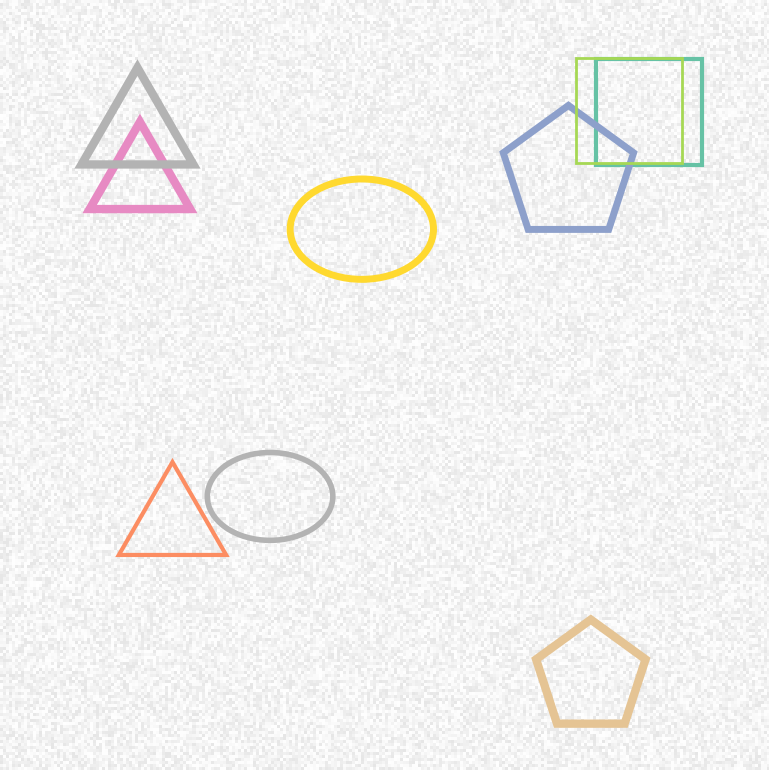[{"shape": "square", "thickness": 1.5, "radius": 0.34, "center": [0.842, 0.855]}, {"shape": "triangle", "thickness": 1.5, "radius": 0.4, "center": [0.224, 0.319]}, {"shape": "pentagon", "thickness": 2.5, "radius": 0.45, "center": [0.738, 0.774]}, {"shape": "triangle", "thickness": 3, "radius": 0.38, "center": [0.182, 0.766]}, {"shape": "square", "thickness": 1, "radius": 0.34, "center": [0.817, 0.857]}, {"shape": "oval", "thickness": 2.5, "radius": 0.47, "center": [0.47, 0.702]}, {"shape": "pentagon", "thickness": 3, "radius": 0.37, "center": [0.767, 0.121]}, {"shape": "triangle", "thickness": 3, "radius": 0.42, "center": [0.179, 0.828]}, {"shape": "oval", "thickness": 2, "radius": 0.41, "center": [0.351, 0.355]}]